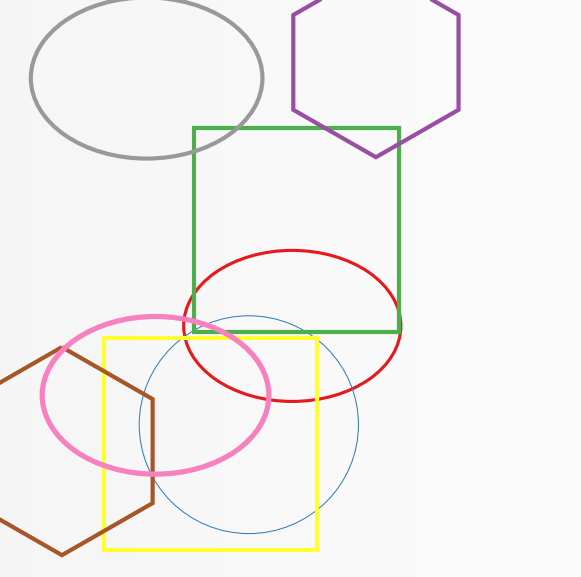[{"shape": "oval", "thickness": 1.5, "radius": 0.93, "center": [0.503, 0.435]}, {"shape": "circle", "thickness": 0.5, "radius": 0.94, "center": [0.428, 0.264]}, {"shape": "square", "thickness": 2, "radius": 0.88, "center": [0.51, 0.601]}, {"shape": "hexagon", "thickness": 2, "radius": 0.82, "center": [0.647, 0.891]}, {"shape": "square", "thickness": 2, "radius": 0.92, "center": [0.363, 0.231]}, {"shape": "hexagon", "thickness": 2, "radius": 0.9, "center": [0.107, 0.218]}, {"shape": "oval", "thickness": 2.5, "radius": 0.97, "center": [0.268, 0.315]}, {"shape": "oval", "thickness": 2, "radius": 1.0, "center": [0.252, 0.864]}]